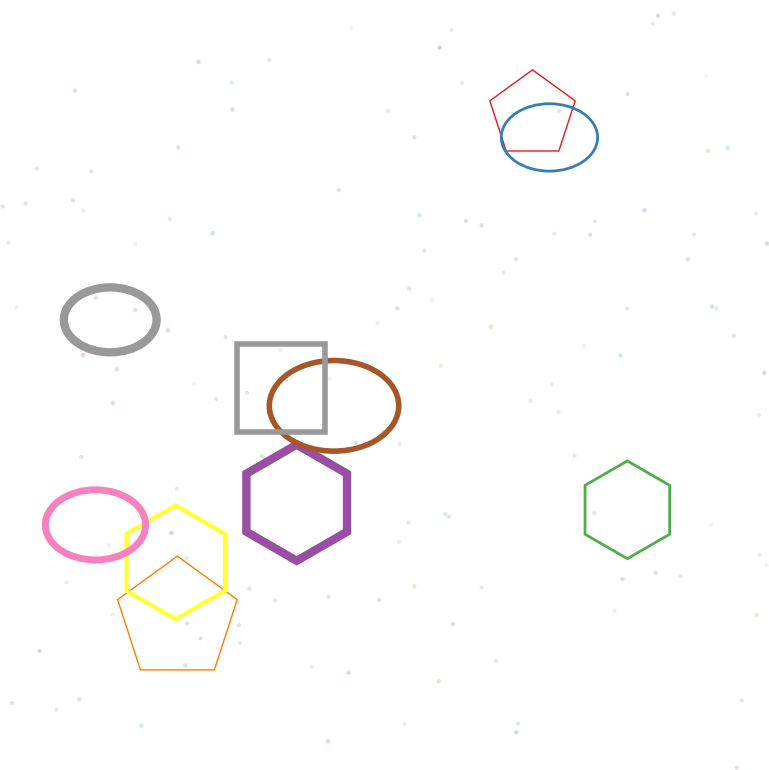[{"shape": "pentagon", "thickness": 0.5, "radius": 0.29, "center": [0.692, 0.851]}, {"shape": "oval", "thickness": 1, "radius": 0.31, "center": [0.714, 0.822]}, {"shape": "hexagon", "thickness": 1, "radius": 0.32, "center": [0.815, 0.338]}, {"shape": "hexagon", "thickness": 3, "radius": 0.38, "center": [0.385, 0.347]}, {"shape": "pentagon", "thickness": 0.5, "radius": 0.41, "center": [0.23, 0.196]}, {"shape": "hexagon", "thickness": 1.5, "radius": 0.37, "center": [0.228, 0.27]}, {"shape": "oval", "thickness": 2, "radius": 0.42, "center": [0.434, 0.473]}, {"shape": "oval", "thickness": 2.5, "radius": 0.33, "center": [0.124, 0.318]}, {"shape": "oval", "thickness": 3, "radius": 0.3, "center": [0.143, 0.585]}, {"shape": "square", "thickness": 2, "radius": 0.29, "center": [0.365, 0.496]}]